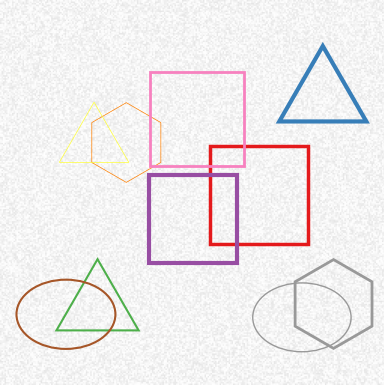[{"shape": "square", "thickness": 2.5, "radius": 0.64, "center": [0.673, 0.492]}, {"shape": "triangle", "thickness": 3, "radius": 0.65, "center": [0.838, 0.75]}, {"shape": "triangle", "thickness": 1.5, "radius": 0.62, "center": [0.253, 0.203]}, {"shape": "square", "thickness": 3, "radius": 0.57, "center": [0.501, 0.432]}, {"shape": "hexagon", "thickness": 0.5, "radius": 0.52, "center": [0.328, 0.63]}, {"shape": "triangle", "thickness": 0.5, "radius": 0.52, "center": [0.244, 0.63]}, {"shape": "oval", "thickness": 1.5, "radius": 0.64, "center": [0.171, 0.184]}, {"shape": "square", "thickness": 2, "radius": 0.61, "center": [0.511, 0.692]}, {"shape": "hexagon", "thickness": 2, "radius": 0.58, "center": [0.866, 0.21]}, {"shape": "oval", "thickness": 1, "radius": 0.64, "center": [0.784, 0.176]}]